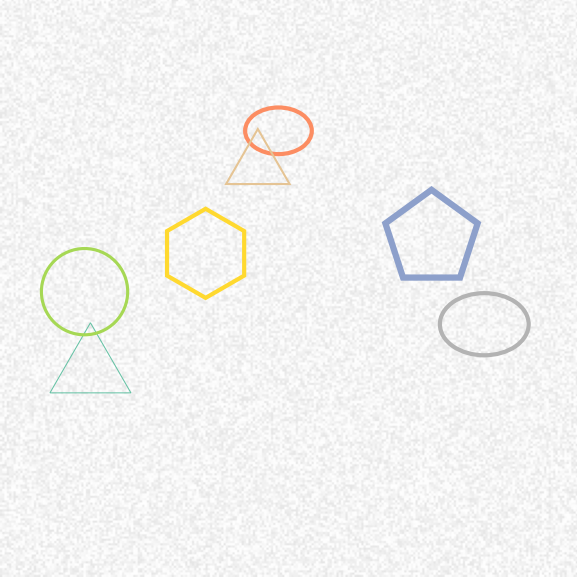[{"shape": "triangle", "thickness": 0.5, "radius": 0.4, "center": [0.157, 0.359]}, {"shape": "oval", "thickness": 2, "radius": 0.29, "center": [0.482, 0.773]}, {"shape": "pentagon", "thickness": 3, "radius": 0.42, "center": [0.747, 0.586]}, {"shape": "circle", "thickness": 1.5, "radius": 0.37, "center": [0.146, 0.494]}, {"shape": "hexagon", "thickness": 2, "radius": 0.39, "center": [0.356, 0.56]}, {"shape": "triangle", "thickness": 1, "radius": 0.32, "center": [0.446, 0.712]}, {"shape": "oval", "thickness": 2, "radius": 0.38, "center": [0.839, 0.438]}]